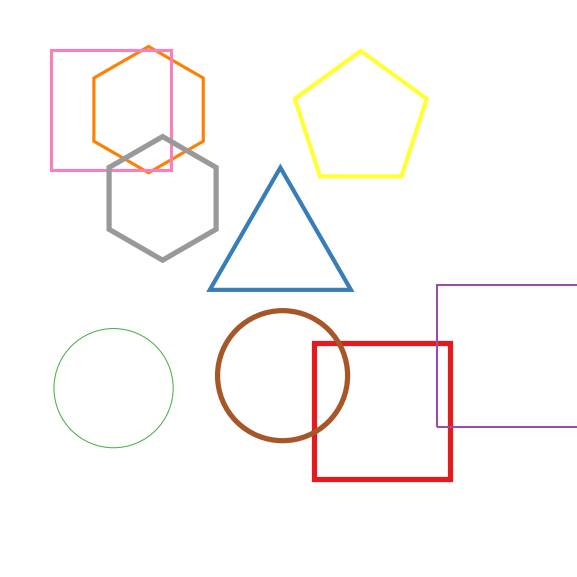[{"shape": "square", "thickness": 2.5, "radius": 0.59, "center": [0.661, 0.287]}, {"shape": "triangle", "thickness": 2, "radius": 0.71, "center": [0.485, 0.568]}, {"shape": "circle", "thickness": 0.5, "radius": 0.52, "center": [0.197, 0.327]}, {"shape": "square", "thickness": 1, "radius": 0.62, "center": [0.88, 0.383]}, {"shape": "hexagon", "thickness": 1.5, "radius": 0.55, "center": [0.257, 0.809]}, {"shape": "pentagon", "thickness": 2, "radius": 0.6, "center": [0.625, 0.791]}, {"shape": "circle", "thickness": 2.5, "radius": 0.56, "center": [0.489, 0.349]}, {"shape": "square", "thickness": 1.5, "radius": 0.52, "center": [0.193, 0.808]}, {"shape": "hexagon", "thickness": 2.5, "radius": 0.54, "center": [0.282, 0.656]}]